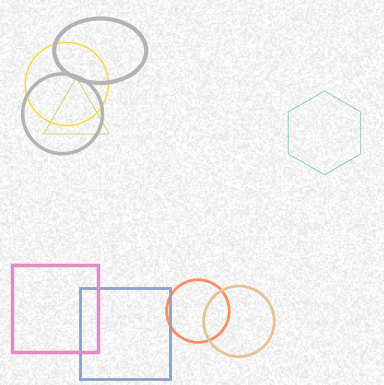[{"shape": "hexagon", "thickness": 0.5, "radius": 0.54, "center": [0.843, 0.655]}, {"shape": "circle", "thickness": 2, "radius": 0.41, "center": [0.514, 0.192]}, {"shape": "square", "thickness": 2, "radius": 0.59, "center": [0.324, 0.134]}, {"shape": "square", "thickness": 2.5, "radius": 0.56, "center": [0.143, 0.199]}, {"shape": "triangle", "thickness": 0.5, "radius": 0.49, "center": [0.199, 0.701]}, {"shape": "circle", "thickness": 1, "radius": 0.54, "center": [0.174, 0.782]}, {"shape": "circle", "thickness": 2, "radius": 0.46, "center": [0.621, 0.165]}, {"shape": "oval", "thickness": 3, "radius": 0.6, "center": [0.26, 0.868]}, {"shape": "circle", "thickness": 2.5, "radius": 0.52, "center": [0.163, 0.704]}]